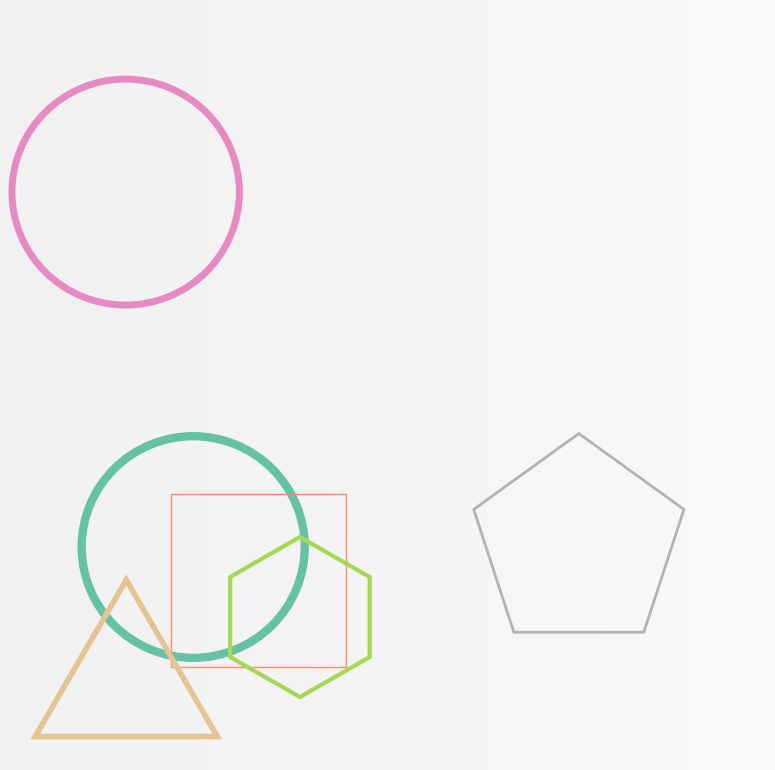[{"shape": "circle", "thickness": 3, "radius": 0.72, "center": [0.249, 0.29]}, {"shape": "square", "thickness": 0.5, "radius": 0.56, "center": [0.334, 0.246]}, {"shape": "circle", "thickness": 2.5, "radius": 0.73, "center": [0.162, 0.751]}, {"shape": "hexagon", "thickness": 1.5, "radius": 0.52, "center": [0.387, 0.199]}, {"shape": "triangle", "thickness": 2, "radius": 0.68, "center": [0.163, 0.111]}, {"shape": "pentagon", "thickness": 1, "radius": 0.71, "center": [0.747, 0.294]}]